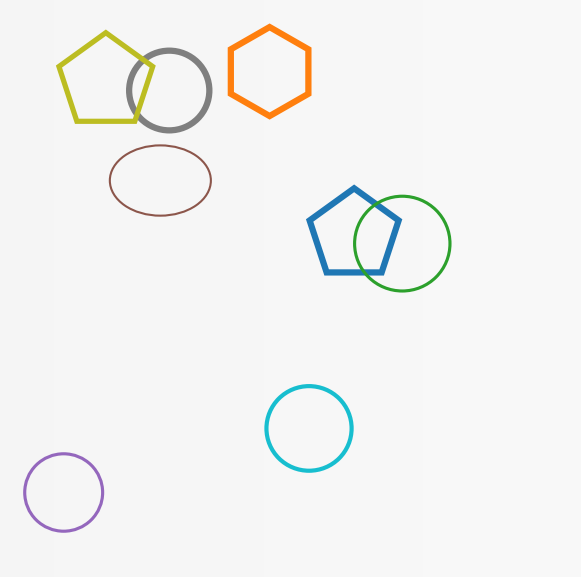[{"shape": "pentagon", "thickness": 3, "radius": 0.4, "center": [0.609, 0.593]}, {"shape": "hexagon", "thickness": 3, "radius": 0.39, "center": [0.464, 0.875]}, {"shape": "circle", "thickness": 1.5, "radius": 0.41, "center": [0.692, 0.577]}, {"shape": "circle", "thickness": 1.5, "radius": 0.34, "center": [0.11, 0.146]}, {"shape": "oval", "thickness": 1, "radius": 0.43, "center": [0.276, 0.687]}, {"shape": "circle", "thickness": 3, "radius": 0.35, "center": [0.291, 0.842]}, {"shape": "pentagon", "thickness": 2.5, "radius": 0.42, "center": [0.182, 0.858]}, {"shape": "circle", "thickness": 2, "radius": 0.37, "center": [0.532, 0.257]}]